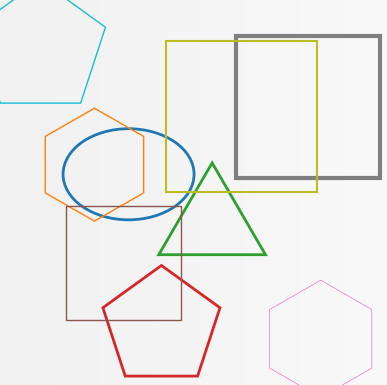[{"shape": "oval", "thickness": 2, "radius": 0.85, "center": [0.332, 0.547]}, {"shape": "hexagon", "thickness": 1, "radius": 0.73, "center": [0.244, 0.572]}, {"shape": "triangle", "thickness": 2, "radius": 0.79, "center": [0.547, 0.418]}, {"shape": "pentagon", "thickness": 2, "radius": 0.79, "center": [0.417, 0.152]}, {"shape": "square", "thickness": 1, "radius": 0.74, "center": [0.32, 0.317]}, {"shape": "hexagon", "thickness": 0.5, "radius": 0.76, "center": [0.828, 0.12]}, {"shape": "square", "thickness": 3, "radius": 0.93, "center": [0.795, 0.722]}, {"shape": "square", "thickness": 1.5, "radius": 0.98, "center": [0.624, 0.697]}, {"shape": "pentagon", "thickness": 1, "radius": 0.88, "center": [0.105, 0.875]}]